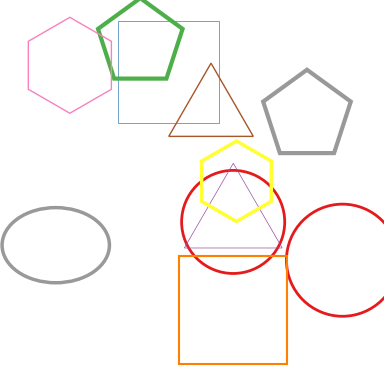[{"shape": "circle", "thickness": 2, "radius": 0.73, "center": [0.89, 0.324]}, {"shape": "circle", "thickness": 2, "radius": 0.67, "center": [0.606, 0.424]}, {"shape": "square", "thickness": 0.5, "radius": 0.66, "center": [0.438, 0.813]}, {"shape": "pentagon", "thickness": 3, "radius": 0.58, "center": [0.364, 0.889]}, {"shape": "triangle", "thickness": 0.5, "radius": 0.73, "center": [0.606, 0.429]}, {"shape": "square", "thickness": 1.5, "radius": 0.7, "center": [0.606, 0.194]}, {"shape": "hexagon", "thickness": 2.5, "radius": 0.52, "center": [0.614, 0.529]}, {"shape": "triangle", "thickness": 1, "radius": 0.63, "center": [0.548, 0.709]}, {"shape": "hexagon", "thickness": 1, "radius": 0.62, "center": [0.181, 0.83]}, {"shape": "pentagon", "thickness": 3, "radius": 0.6, "center": [0.797, 0.699]}, {"shape": "oval", "thickness": 2.5, "radius": 0.7, "center": [0.145, 0.363]}]